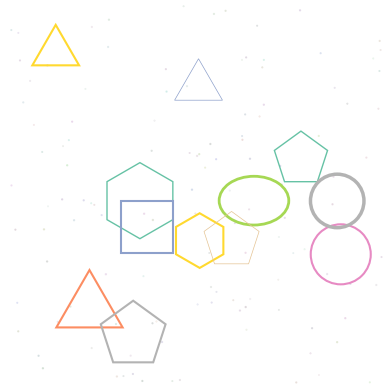[{"shape": "pentagon", "thickness": 1, "radius": 0.36, "center": [0.782, 0.587]}, {"shape": "hexagon", "thickness": 1, "radius": 0.49, "center": [0.363, 0.479]}, {"shape": "triangle", "thickness": 1.5, "radius": 0.5, "center": [0.232, 0.199]}, {"shape": "triangle", "thickness": 0.5, "radius": 0.36, "center": [0.516, 0.776]}, {"shape": "square", "thickness": 1.5, "radius": 0.33, "center": [0.381, 0.411]}, {"shape": "circle", "thickness": 1.5, "radius": 0.39, "center": [0.885, 0.339]}, {"shape": "oval", "thickness": 2, "radius": 0.45, "center": [0.66, 0.479]}, {"shape": "triangle", "thickness": 1.5, "radius": 0.35, "center": [0.145, 0.865]}, {"shape": "hexagon", "thickness": 1.5, "radius": 0.36, "center": [0.519, 0.375]}, {"shape": "pentagon", "thickness": 0.5, "radius": 0.38, "center": [0.601, 0.376]}, {"shape": "circle", "thickness": 2.5, "radius": 0.35, "center": [0.876, 0.478]}, {"shape": "pentagon", "thickness": 1.5, "radius": 0.44, "center": [0.346, 0.13]}]